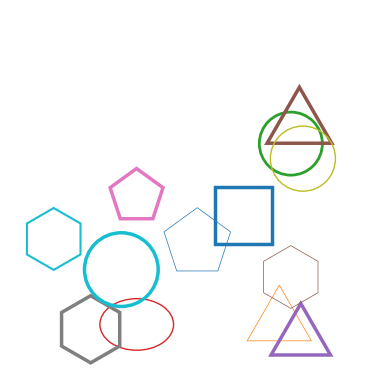[{"shape": "pentagon", "thickness": 0.5, "radius": 0.45, "center": [0.512, 0.37]}, {"shape": "square", "thickness": 2.5, "radius": 0.37, "center": [0.632, 0.441]}, {"shape": "triangle", "thickness": 0.5, "radius": 0.48, "center": [0.725, 0.163]}, {"shape": "circle", "thickness": 2, "radius": 0.41, "center": [0.755, 0.627]}, {"shape": "oval", "thickness": 1, "radius": 0.48, "center": [0.355, 0.157]}, {"shape": "triangle", "thickness": 2.5, "radius": 0.45, "center": [0.781, 0.122]}, {"shape": "hexagon", "thickness": 0.5, "radius": 0.41, "center": [0.755, 0.281]}, {"shape": "triangle", "thickness": 2.5, "radius": 0.48, "center": [0.778, 0.676]}, {"shape": "pentagon", "thickness": 2.5, "radius": 0.36, "center": [0.355, 0.49]}, {"shape": "hexagon", "thickness": 2.5, "radius": 0.44, "center": [0.235, 0.145]}, {"shape": "circle", "thickness": 1, "radius": 0.42, "center": [0.787, 0.588]}, {"shape": "hexagon", "thickness": 1.5, "radius": 0.4, "center": [0.14, 0.379]}, {"shape": "circle", "thickness": 2.5, "radius": 0.48, "center": [0.315, 0.3]}]